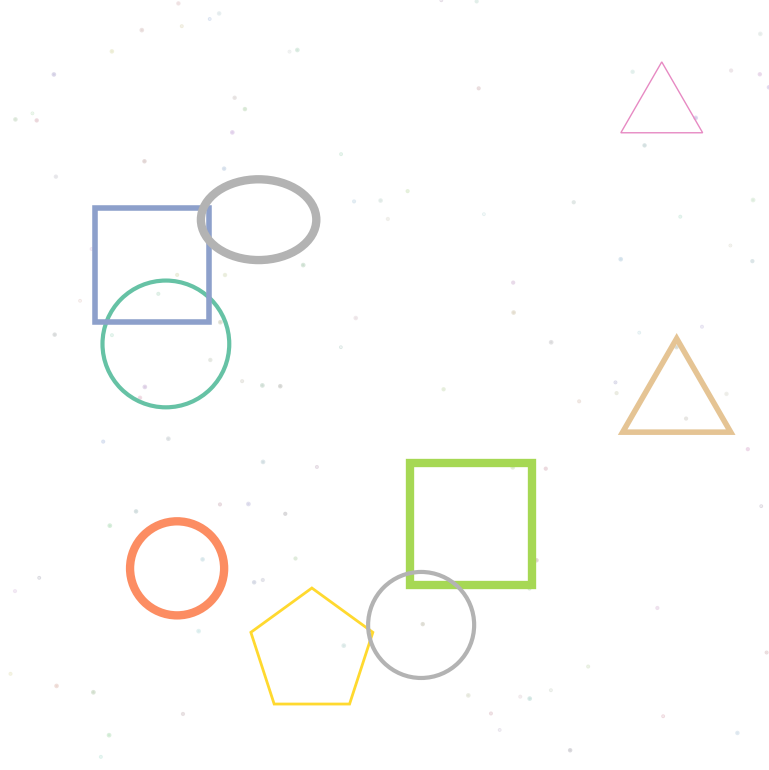[{"shape": "circle", "thickness": 1.5, "radius": 0.41, "center": [0.215, 0.553]}, {"shape": "circle", "thickness": 3, "radius": 0.31, "center": [0.23, 0.262]}, {"shape": "square", "thickness": 2, "radius": 0.37, "center": [0.198, 0.656]}, {"shape": "triangle", "thickness": 0.5, "radius": 0.31, "center": [0.859, 0.858]}, {"shape": "square", "thickness": 3, "radius": 0.4, "center": [0.611, 0.319]}, {"shape": "pentagon", "thickness": 1, "radius": 0.42, "center": [0.405, 0.153]}, {"shape": "triangle", "thickness": 2, "radius": 0.41, "center": [0.879, 0.479]}, {"shape": "oval", "thickness": 3, "radius": 0.37, "center": [0.336, 0.715]}, {"shape": "circle", "thickness": 1.5, "radius": 0.34, "center": [0.547, 0.188]}]